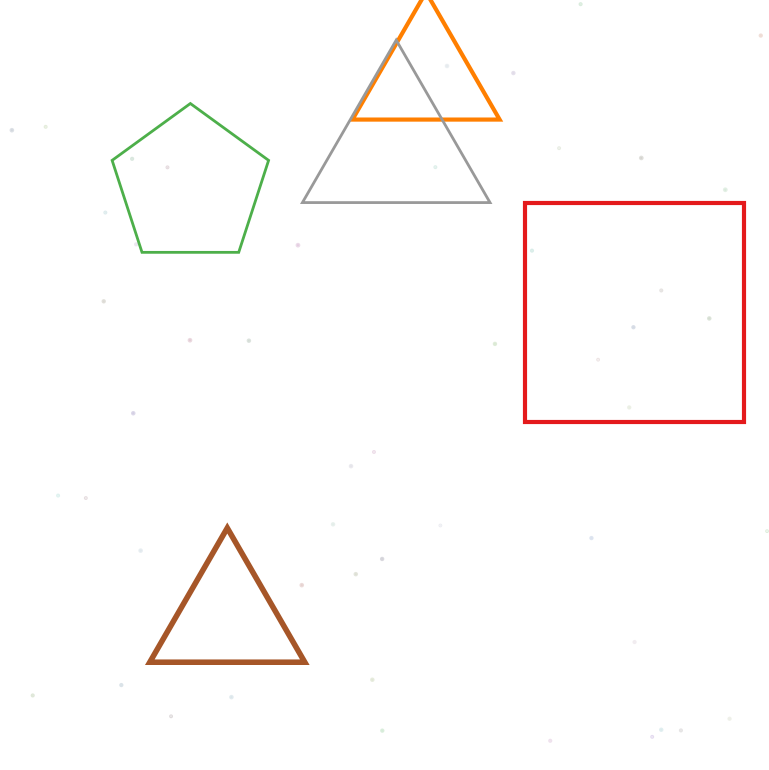[{"shape": "square", "thickness": 1.5, "radius": 0.71, "center": [0.824, 0.594]}, {"shape": "pentagon", "thickness": 1, "radius": 0.53, "center": [0.247, 0.759]}, {"shape": "triangle", "thickness": 1.5, "radius": 0.55, "center": [0.553, 0.9]}, {"shape": "triangle", "thickness": 2, "radius": 0.58, "center": [0.295, 0.198]}, {"shape": "triangle", "thickness": 1, "radius": 0.7, "center": [0.515, 0.807]}]